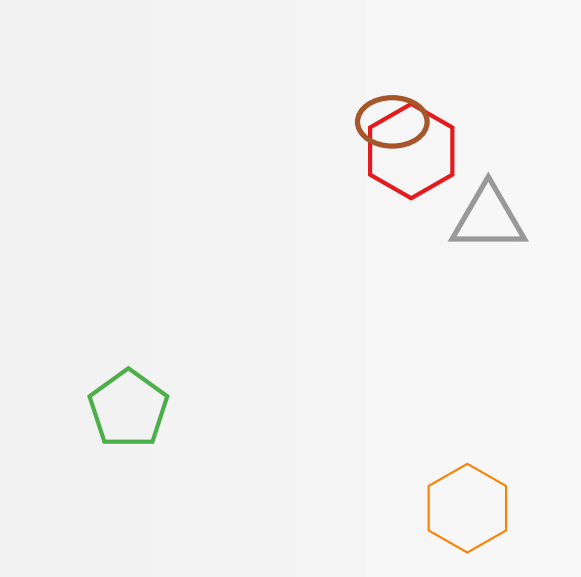[{"shape": "hexagon", "thickness": 2, "radius": 0.41, "center": [0.707, 0.738]}, {"shape": "pentagon", "thickness": 2, "radius": 0.35, "center": [0.221, 0.291]}, {"shape": "hexagon", "thickness": 1, "radius": 0.38, "center": [0.804, 0.119]}, {"shape": "oval", "thickness": 2.5, "radius": 0.3, "center": [0.675, 0.788]}, {"shape": "triangle", "thickness": 2.5, "radius": 0.36, "center": [0.84, 0.621]}]